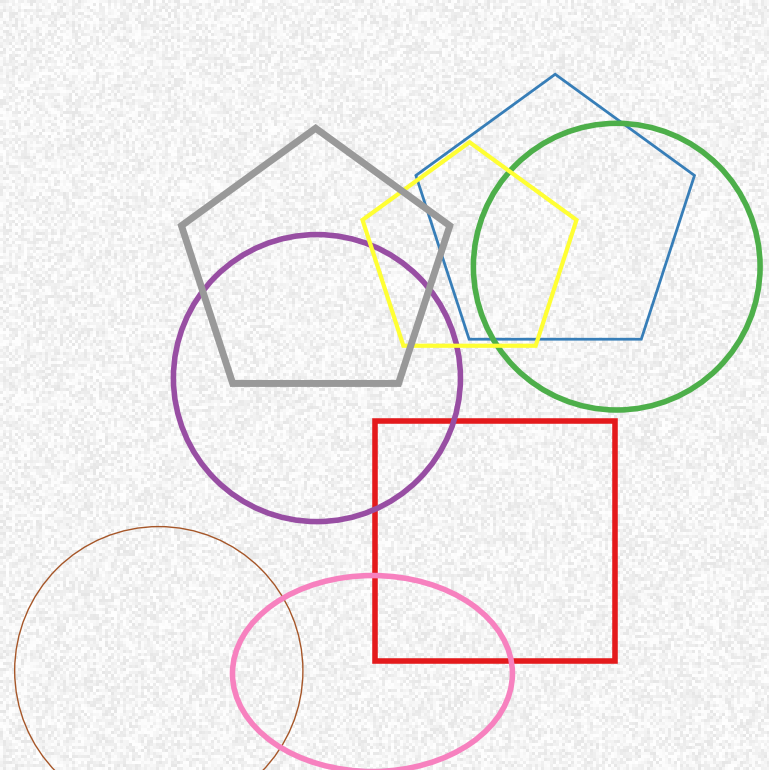[{"shape": "square", "thickness": 2, "radius": 0.78, "center": [0.643, 0.298]}, {"shape": "pentagon", "thickness": 1, "radius": 0.95, "center": [0.721, 0.713]}, {"shape": "circle", "thickness": 2, "radius": 0.93, "center": [0.801, 0.654]}, {"shape": "circle", "thickness": 2, "radius": 0.93, "center": [0.412, 0.509]}, {"shape": "pentagon", "thickness": 1.5, "radius": 0.73, "center": [0.61, 0.669]}, {"shape": "circle", "thickness": 0.5, "radius": 0.94, "center": [0.206, 0.129]}, {"shape": "oval", "thickness": 2, "radius": 0.91, "center": [0.484, 0.125]}, {"shape": "pentagon", "thickness": 2.5, "radius": 0.92, "center": [0.41, 0.65]}]